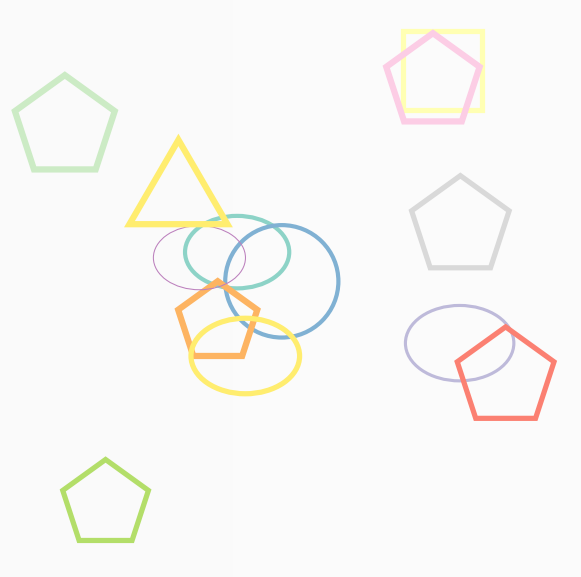[{"shape": "oval", "thickness": 2, "radius": 0.45, "center": [0.408, 0.563]}, {"shape": "square", "thickness": 2.5, "radius": 0.34, "center": [0.761, 0.877]}, {"shape": "oval", "thickness": 1.5, "radius": 0.47, "center": [0.791, 0.405]}, {"shape": "pentagon", "thickness": 2.5, "radius": 0.44, "center": [0.87, 0.346]}, {"shape": "circle", "thickness": 2, "radius": 0.49, "center": [0.485, 0.512]}, {"shape": "pentagon", "thickness": 3, "radius": 0.36, "center": [0.375, 0.441]}, {"shape": "pentagon", "thickness": 2.5, "radius": 0.39, "center": [0.182, 0.126]}, {"shape": "pentagon", "thickness": 3, "radius": 0.42, "center": [0.745, 0.857]}, {"shape": "pentagon", "thickness": 2.5, "radius": 0.44, "center": [0.792, 0.607]}, {"shape": "oval", "thickness": 0.5, "radius": 0.4, "center": [0.343, 0.553]}, {"shape": "pentagon", "thickness": 3, "radius": 0.45, "center": [0.112, 0.779]}, {"shape": "triangle", "thickness": 3, "radius": 0.49, "center": [0.307, 0.66]}, {"shape": "oval", "thickness": 2.5, "radius": 0.47, "center": [0.422, 0.383]}]